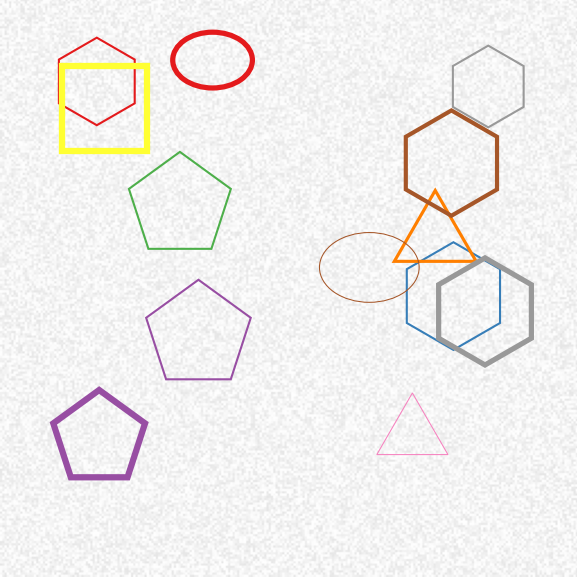[{"shape": "oval", "thickness": 2.5, "radius": 0.34, "center": [0.368, 0.895]}, {"shape": "hexagon", "thickness": 1, "radius": 0.38, "center": [0.168, 0.858]}, {"shape": "hexagon", "thickness": 1, "radius": 0.47, "center": [0.785, 0.486]}, {"shape": "pentagon", "thickness": 1, "radius": 0.46, "center": [0.311, 0.643]}, {"shape": "pentagon", "thickness": 1, "radius": 0.48, "center": [0.344, 0.419]}, {"shape": "pentagon", "thickness": 3, "radius": 0.42, "center": [0.172, 0.24]}, {"shape": "triangle", "thickness": 1.5, "radius": 0.41, "center": [0.754, 0.587]}, {"shape": "square", "thickness": 3, "radius": 0.37, "center": [0.18, 0.812]}, {"shape": "oval", "thickness": 0.5, "radius": 0.43, "center": [0.639, 0.536]}, {"shape": "hexagon", "thickness": 2, "radius": 0.46, "center": [0.782, 0.717]}, {"shape": "triangle", "thickness": 0.5, "radius": 0.36, "center": [0.714, 0.248]}, {"shape": "hexagon", "thickness": 1, "radius": 0.35, "center": [0.845, 0.849]}, {"shape": "hexagon", "thickness": 2.5, "radius": 0.46, "center": [0.84, 0.46]}]